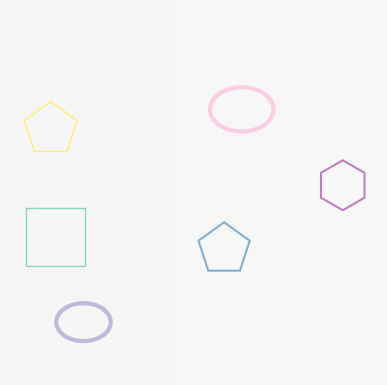[{"shape": "square", "thickness": 1, "radius": 0.38, "center": [0.143, 0.386]}, {"shape": "oval", "thickness": 3, "radius": 0.35, "center": [0.215, 0.163]}, {"shape": "pentagon", "thickness": 1.5, "radius": 0.35, "center": [0.578, 0.353]}, {"shape": "oval", "thickness": 3, "radius": 0.41, "center": [0.624, 0.716]}, {"shape": "hexagon", "thickness": 1.5, "radius": 0.32, "center": [0.884, 0.519]}, {"shape": "pentagon", "thickness": 1, "radius": 0.36, "center": [0.131, 0.665]}]